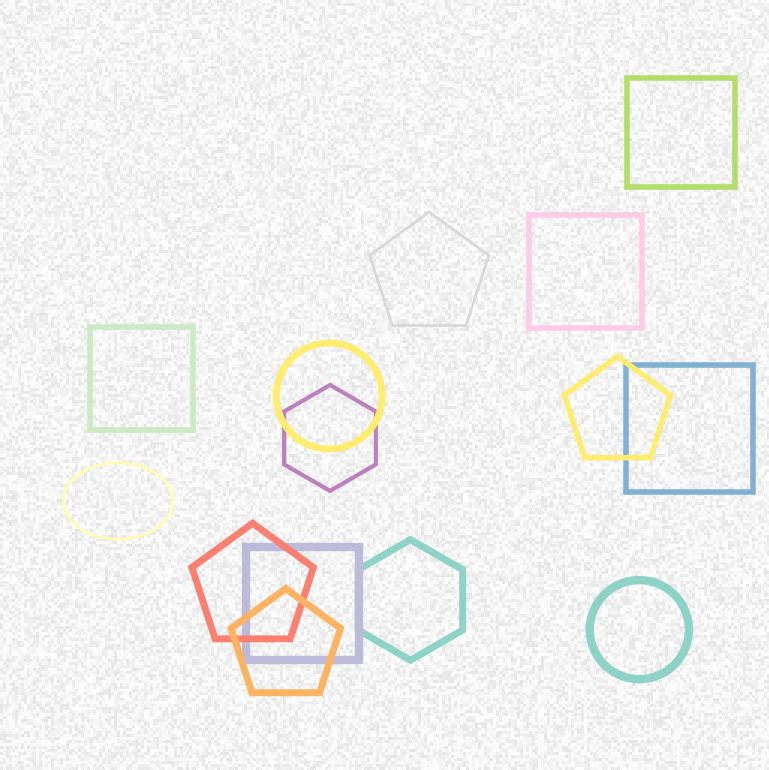[{"shape": "circle", "thickness": 3, "radius": 0.32, "center": [0.83, 0.182]}, {"shape": "hexagon", "thickness": 2.5, "radius": 0.39, "center": [0.533, 0.221]}, {"shape": "oval", "thickness": 1, "radius": 0.36, "center": [0.153, 0.349]}, {"shape": "square", "thickness": 3, "radius": 0.37, "center": [0.393, 0.216]}, {"shape": "pentagon", "thickness": 2.5, "radius": 0.41, "center": [0.328, 0.237]}, {"shape": "square", "thickness": 2, "radius": 0.41, "center": [0.895, 0.444]}, {"shape": "pentagon", "thickness": 2.5, "radius": 0.37, "center": [0.371, 0.161]}, {"shape": "square", "thickness": 2, "radius": 0.35, "center": [0.884, 0.828]}, {"shape": "square", "thickness": 2, "radius": 0.37, "center": [0.761, 0.648]}, {"shape": "pentagon", "thickness": 1, "radius": 0.41, "center": [0.557, 0.643]}, {"shape": "hexagon", "thickness": 1.5, "radius": 0.34, "center": [0.429, 0.431]}, {"shape": "square", "thickness": 2, "radius": 0.33, "center": [0.183, 0.508]}, {"shape": "pentagon", "thickness": 2, "radius": 0.36, "center": [0.802, 0.464]}, {"shape": "circle", "thickness": 2.5, "radius": 0.34, "center": [0.428, 0.486]}]